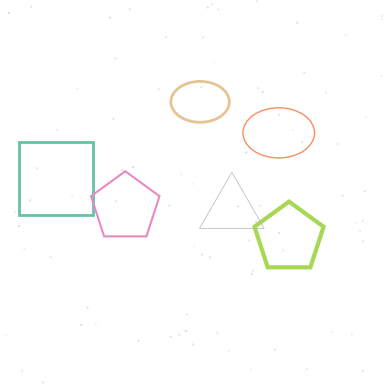[{"shape": "square", "thickness": 2, "radius": 0.48, "center": [0.146, 0.537]}, {"shape": "oval", "thickness": 1, "radius": 0.47, "center": [0.724, 0.655]}, {"shape": "pentagon", "thickness": 1.5, "radius": 0.47, "center": [0.325, 0.462]}, {"shape": "pentagon", "thickness": 3, "radius": 0.47, "center": [0.751, 0.382]}, {"shape": "oval", "thickness": 2, "radius": 0.38, "center": [0.52, 0.735]}, {"shape": "triangle", "thickness": 0.5, "radius": 0.49, "center": [0.602, 0.455]}]